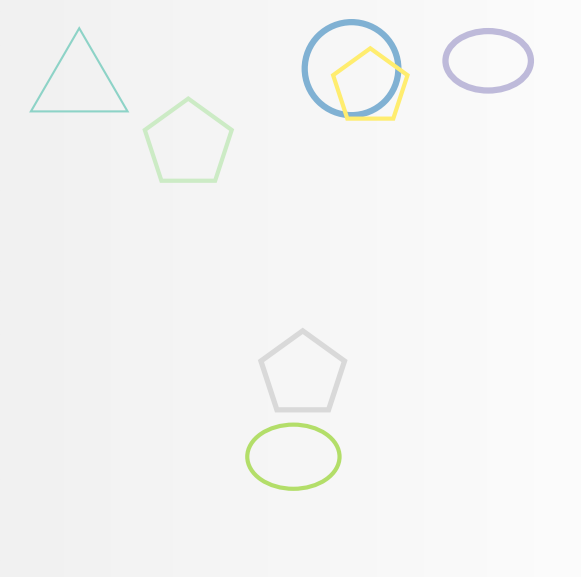[{"shape": "triangle", "thickness": 1, "radius": 0.48, "center": [0.136, 0.854]}, {"shape": "oval", "thickness": 3, "radius": 0.37, "center": [0.84, 0.894]}, {"shape": "circle", "thickness": 3, "radius": 0.4, "center": [0.605, 0.88]}, {"shape": "oval", "thickness": 2, "radius": 0.4, "center": [0.505, 0.208]}, {"shape": "pentagon", "thickness": 2.5, "radius": 0.38, "center": [0.521, 0.351]}, {"shape": "pentagon", "thickness": 2, "radius": 0.39, "center": [0.324, 0.75]}, {"shape": "pentagon", "thickness": 2, "radius": 0.34, "center": [0.637, 0.848]}]